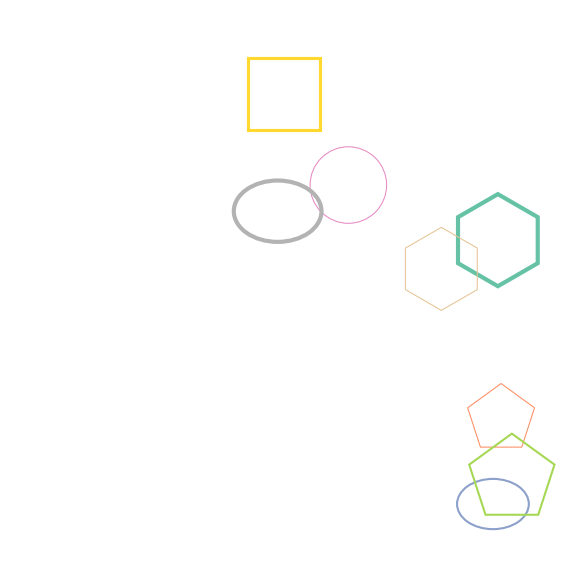[{"shape": "hexagon", "thickness": 2, "radius": 0.4, "center": [0.862, 0.583]}, {"shape": "pentagon", "thickness": 0.5, "radius": 0.3, "center": [0.868, 0.274]}, {"shape": "oval", "thickness": 1, "radius": 0.31, "center": [0.854, 0.126]}, {"shape": "circle", "thickness": 0.5, "radius": 0.33, "center": [0.603, 0.679]}, {"shape": "pentagon", "thickness": 1, "radius": 0.39, "center": [0.886, 0.171]}, {"shape": "square", "thickness": 1.5, "radius": 0.31, "center": [0.491, 0.837]}, {"shape": "hexagon", "thickness": 0.5, "radius": 0.36, "center": [0.764, 0.534]}, {"shape": "oval", "thickness": 2, "radius": 0.38, "center": [0.481, 0.633]}]